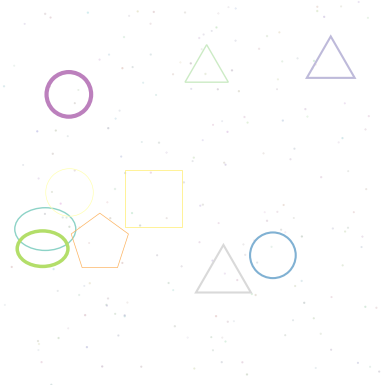[{"shape": "oval", "thickness": 1, "radius": 0.4, "center": [0.118, 0.405]}, {"shape": "circle", "thickness": 0.5, "radius": 0.31, "center": [0.181, 0.5]}, {"shape": "triangle", "thickness": 1.5, "radius": 0.36, "center": [0.859, 0.834]}, {"shape": "circle", "thickness": 1.5, "radius": 0.3, "center": [0.709, 0.337]}, {"shape": "pentagon", "thickness": 0.5, "radius": 0.39, "center": [0.259, 0.368]}, {"shape": "oval", "thickness": 2.5, "radius": 0.33, "center": [0.111, 0.354]}, {"shape": "triangle", "thickness": 1.5, "radius": 0.41, "center": [0.58, 0.281]}, {"shape": "circle", "thickness": 3, "radius": 0.29, "center": [0.179, 0.755]}, {"shape": "triangle", "thickness": 1, "radius": 0.32, "center": [0.537, 0.819]}, {"shape": "square", "thickness": 0.5, "radius": 0.37, "center": [0.398, 0.484]}]